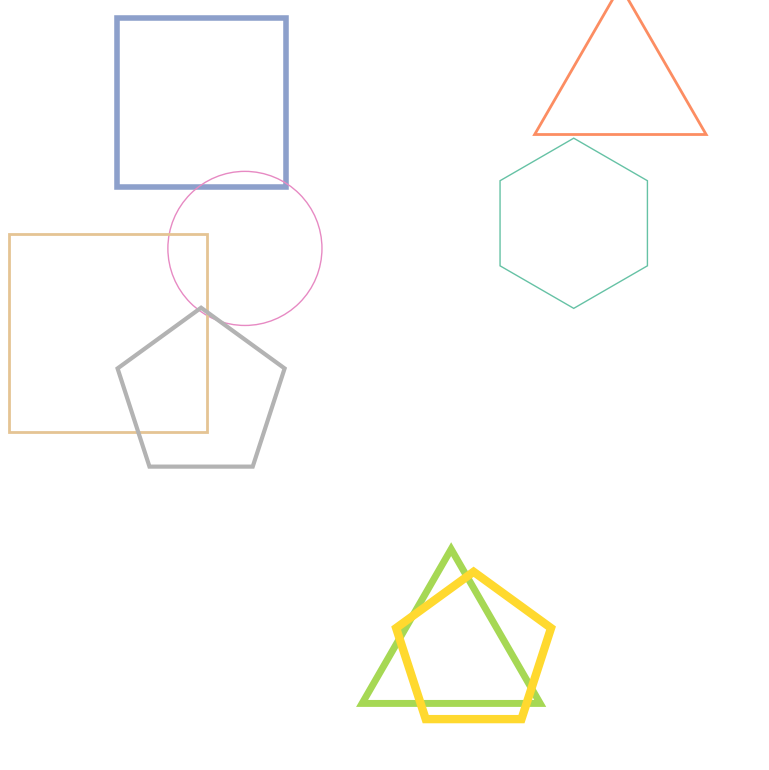[{"shape": "hexagon", "thickness": 0.5, "radius": 0.55, "center": [0.745, 0.71]}, {"shape": "triangle", "thickness": 1, "radius": 0.64, "center": [0.806, 0.89]}, {"shape": "square", "thickness": 2, "radius": 0.55, "center": [0.262, 0.867]}, {"shape": "circle", "thickness": 0.5, "radius": 0.5, "center": [0.318, 0.677]}, {"shape": "triangle", "thickness": 2.5, "radius": 0.67, "center": [0.586, 0.153]}, {"shape": "pentagon", "thickness": 3, "radius": 0.53, "center": [0.615, 0.152]}, {"shape": "square", "thickness": 1, "radius": 0.64, "center": [0.14, 0.567]}, {"shape": "pentagon", "thickness": 1.5, "radius": 0.57, "center": [0.261, 0.486]}]